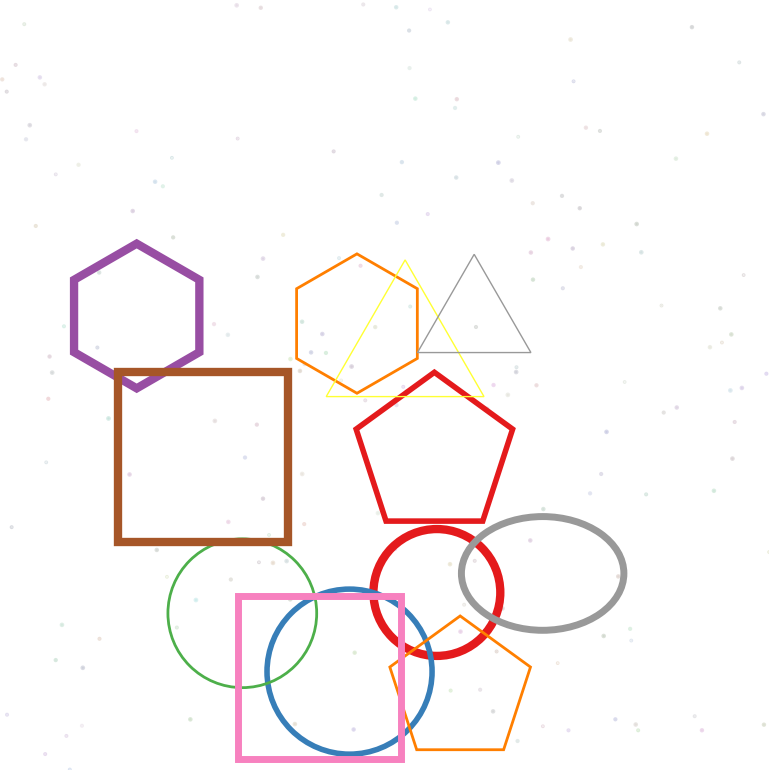[{"shape": "circle", "thickness": 3, "radius": 0.41, "center": [0.567, 0.231]}, {"shape": "pentagon", "thickness": 2, "radius": 0.53, "center": [0.564, 0.41]}, {"shape": "circle", "thickness": 2, "radius": 0.54, "center": [0.454, 0.128]}, {"shape": "circle", "thickness": 1, "radius": 0.48, "center": [0.315, 0.204]}, {"shape": "hexagon", "thickness": 3, "radius": 0.47, "center": [0.178, 0.59]}, {"shape": "pentagon", "thickness": 1, "radius": 0.48, "center": [0.598, 0.104]}, {"shape": "hexagon", "thickness": 1, "radius": 0.45, "center": [0.464, 0.58]}, {"shape": "triangle", "thickness": 0.5, "radius": 0.59, "center": [0.526, 0.544]}, {"shape": "square", "thickness": 3, "radius": 0.55, "center": [0.264, 0.406]}, {"shape": "square", "thickness": 2.5, "radius": 0.53, "center": [0.415, 0.12]}, {"shape": "oval", "thickness": 2.5, "radius": 0.53, "center": [0.705, 0.255]}, {"shape": "triangle", "thickness": 0.5, "radius": 0.43, "center": [0.616, 0.585]}]